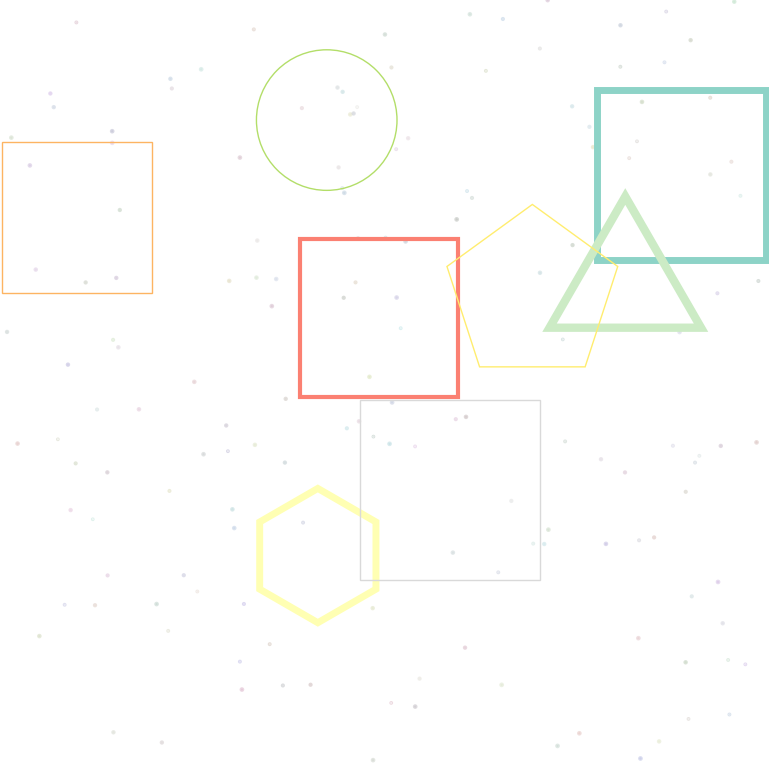[{"shape": "square", "thickness": 2.5, "radius": 0.55, "center": [0.885, 0.773]}, {"shape": "hexagon", "thickness": 2.5, "radius": 0.44, "center": [0.413, 0.278]}, {"shape": "square", "thickness": 1.5, "radius": 0.51, "center": [0.493, 0.587]}, {"shape": "square", "thickness": 0.5, "radius": 0.49, "center": [0.1, 0.717]}, {"shape": "circle", "thickness": 0.5, "radius": 0.46, "center": [0.424, 0.844]}, {"shape": "square", "thickness": 0.5, "radius": 0.58, "center": [0.585, 0.364]}, {"shape": "triangle", "thickness": 3, "radius": 0.57, "center": [0.812, 0.631]}, {"shape": "pentagon", "thickness": 0.5, "radius": 0.58, "center": [0.691, 0.618]}]